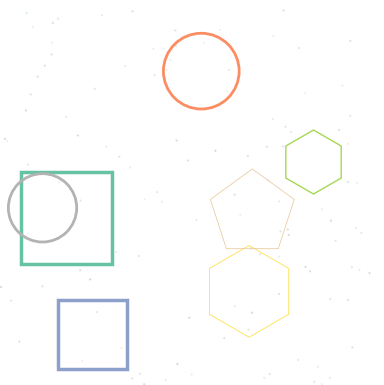[{"shape": "square", "thickness": 2.5, "radius": 0.59, "center": [0.172, 0.434]}, {"shape": "circle", "thickness": 2, "radius": 0.49, "center": [0.523, 0.815]}, {"shape": "square", "thickness": 2.5, "radius": 0.45, "center": [0.24, 0.13]}, {"shape": "hexagon", "thickness": 1, "radius": 0.42, "center": [0.814, 0.579]}, {"shape": "hexagon", "thickness": 0.5, "radius": 0.6, "center": [0.647, 0.243]}, {"shape": "pentagon", "thickness": 0.5, "radius": 0.57, "center": [0.655, 0.447]}, {"shape": "circle", "thickness": 2, "radius": 0.44, "center": [0.11, 0.46]}]